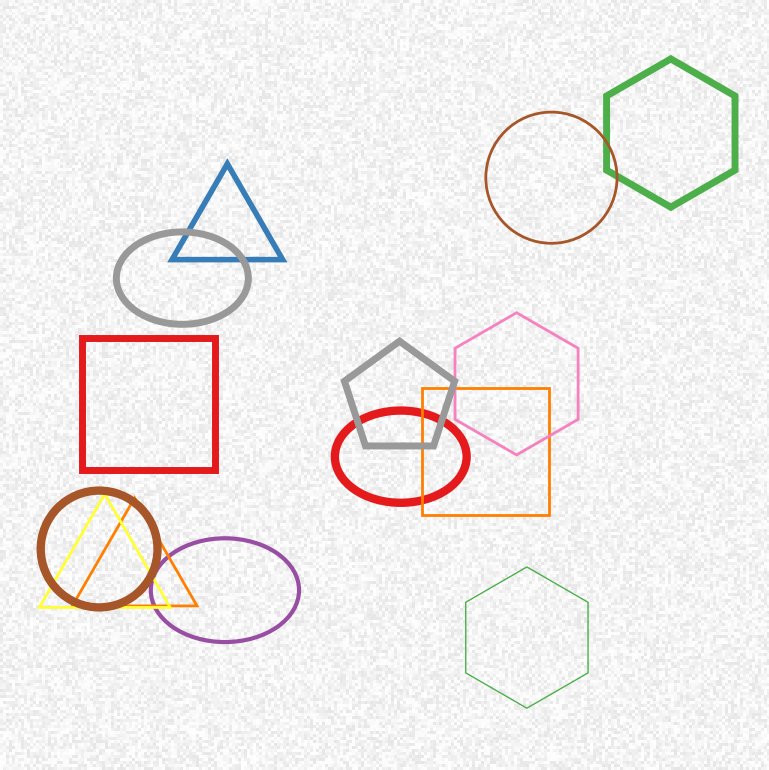[{"shape": "square", "thickness": 2.5, "radius": 0.43, "center": [0.193, 0.475]}, {"shape": "oval", "thickness": 3, "radius": 0.43, "center": [0.52, 0.407]}, {"shape": "triangle", "thickness": 2, "radius": 0.41, "center": [0.295, 0.704]}, {"shape": "hexagon", "thickness": 0.5, "radius": 0.46, "center": [0.684, 0.172]}, {"shape": "hexagon", "thickness": 2.5, "radius": 0.48, "center": [0.871, 0.827]}, {"shape": "oval", "thickness": 1.5, "radius": 0.48, "center": [0.292, 0.234]}, {"shape": "square", "thickness": 1, "radius": 0.41, "center": [0.63, 0.414]}, {"shape": "triangle", "thickness": 1, "radius": 0.47, "center": [0.175, 0.26]}, {"shape": "triangle", "thickness": 1, "radius": 0.49, "center": [0.136, 0.26]}, {"shape": "circle", "thickness": 3, "radius": 0.38, "center": [0.129, 0.287]}, {"shape": "circle", "thickness": 1, "radius": 0.43, "center": [0.716, 0.769]}, {"shape": "hexagon", "thickness": 1, "radius": 0.46, "center": [0.671, 0.502]}, {"shape": "oval", "thickness": 2.5, "radius": 0.43, "center": [0.237, 0.639]}, {"shape": "pentagon", "thickness": 2.5, "radius": 0.38, "center": [0.519, 0.482]}]